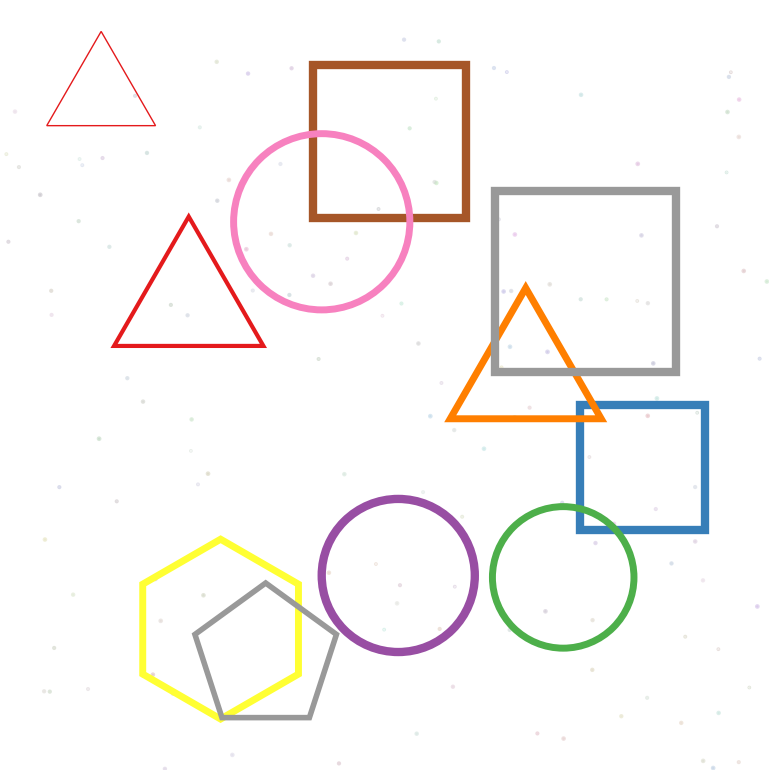[{"shape": "triangle", "thickness": 0.5, "radius": 0.41, "center": [0.131, 0.878]}, {"shape": "triangle", "thickness": 1.5, "radius": 0.56, "center": [0.245, 0.607]}, {"shape": "square", "thickness": 3, "radius": 0.4, "center": [0.834, 0.393]}, {"shape": "circle", "thickness": 2.5, "radius": 0.46, "center": [0.731, 0.25]}, {"shape": "circle", "thickness": 3, "radius": 0.5, "center": [0.517, 0.253]}, {"shape": "triangle", "thickness": 2.5, "radius": 0.57, "center": [0.683, 0.513]}, {"shape": "hexagon", "thickness": 2.5, "radius": 0.58, "center": [0.286, 0.183]}, {"shape": "square", "thickness": 3, "radius": 0.5, "center": [0.506, 0.816]}, {"shape": "circle", "thickness": 2.5, "radius": 0.57, "center": [0.418, 0.712]}, {"shape": "square", "thickness": 3, "radius": 0.59, "center": [0.761, 0.634]}, {"shape": "pentagon", "thickness": 2, "radius": 0.48, "center": [0.345, 0.146]}]